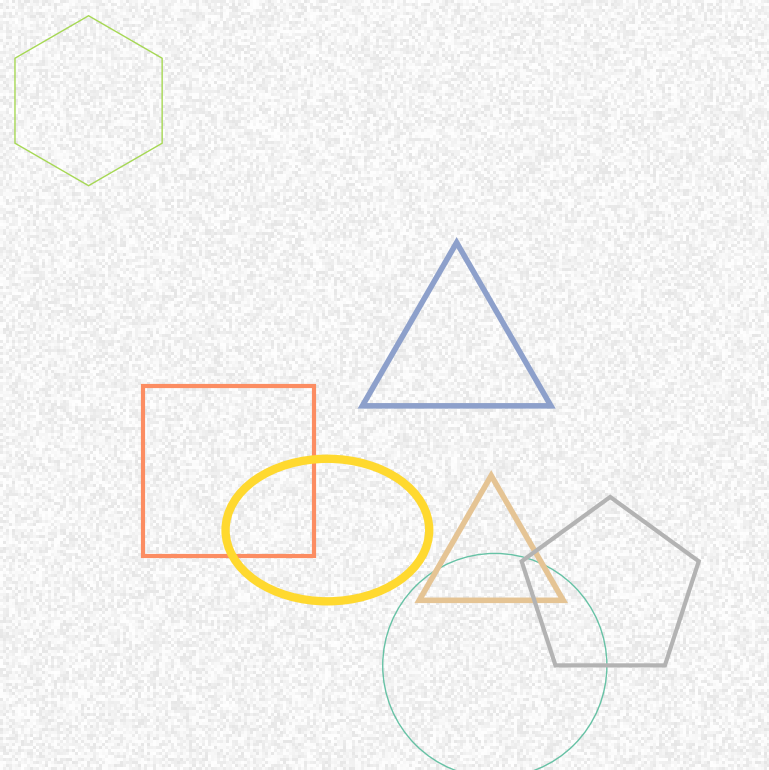[{"shape": "circle", "thickness": 0.5, "radius": 0.73, "center": [0.643, 0.136]}, {"shape": "square", "thickness": 1.5, "radius": 0.55, "center": [0.296, 0.388]}, {"shape": "triangle", "thickness": 2, "radius": 0.71, "center": [0.593, 0.544]}, {"shape": "hexagon", "thickness": 0.5, "radius": 0.55, "center": [0.115, 0.869]}, {"shape": "oval", "thickness": 3, "radius": 0.66, "center": [0.425, 0.312]}, {"shape": "triangle", "thickness": 2, "radius": 0.54, "center": [0.638, 0.274]}, {"shape": "pentagon", "thickness": 1.5, "radius": 0.6, "center": [0.792, 0.234]}]